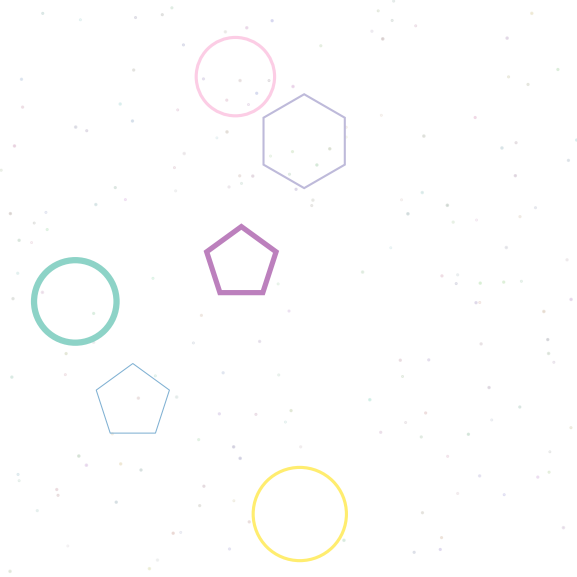[{"shape": "circle", "thickness": 3, "radius": 0.36, "center": [0.13, 0.477]}, {"shape": "hexagon", "thickness": 1, "radius": 0.41, "center": [0.527, 0.755]}, {"shape": "pentagon", "thickness": 0.5, "radius": 0.33, "center": [0.23, 0.303]}, {"shape": "circle", "thickness": 1.5, "radius": 0.34, "center": [0.408, 0.866]}, {"shape": "pentagon", "thickness": 2.5, "radius": 0.32, "center": [0.418, 0.544]}, {"shape": "circle", "thickness": 1.5, "radius": 0.4, "center": [0.519, 0.109]}]